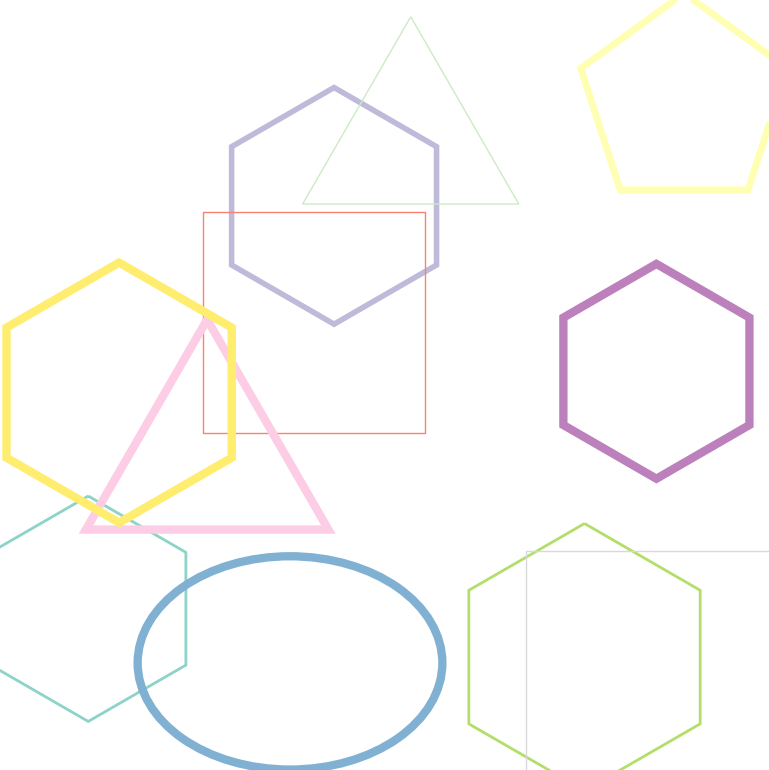[{"shape": "hexagon", "thickness": 1, "radius": 0.73, "center": [0.115, 0.209]}, {"shape": "pentagon", "thickness": 2.5, "radius": 0.71, "center": [0.888, 0.868]}, {"shape": "hexagon", "thickness": 2, "radius": 0.77, "center": [0.434, 0.733]}, {"shape": "square", "thickness": 0.5, "radius": 0.72, "center": [0.408, 0.582]}, {"shape": "oval", "thickness": 3, "radius": 0.99, "center": [0.377, 0.139]}, {"shape": "hexagon", "thickness": 1, "radius": 0.87, "center": [0.759, 0.147]}, {"shape": "triangle", "thickness": 3, "radius": 0.91, "center": [0.269, 0.403]}, {"shape": "square", "thickness": 0.5, "radius": 0.84, "center": [0.851, 0.117]}, {"shape": "hexagon", "thickness": 3, "radius": 0.7, "center": [0.852, 0.518]}, {"shape": "triangle", "thickness": 0.5, "radius": 0.81, "center": [0.533, 0.816]}, {"shape": "hexagon", "thickness": 3, "radius": 0.84, "center": [0.155, 0.49]}]